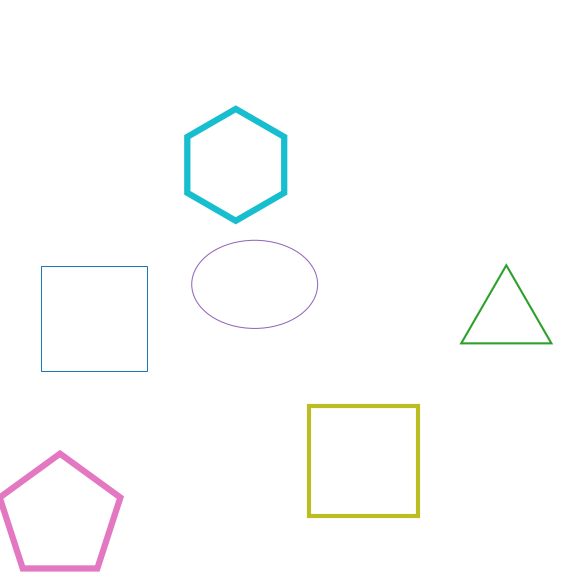[{"shape": "square", "thickness": 0.5, "radius": 0.45, "center": [0.163, 0.448]}, {"shape": "triangle", "thickness": 1, "radius": 0.45, "center": [0.877, 0.45]}, {"shape": "oval", "thickness": 0.5, "radius": 0.55, "center": [0.441, 0.507]}, {"shape": "pentagon", "thickness": 3, "radius": 0.55, "center": [0.104, 0.104]}, {"shape": "square", "thickness": 2, "radius": 0.47, "center": [0.629, 0.201]}, {"shape": "hexagon", "thickness": 3, "radius": 0.48, "center": [0.408, 0.714]}]